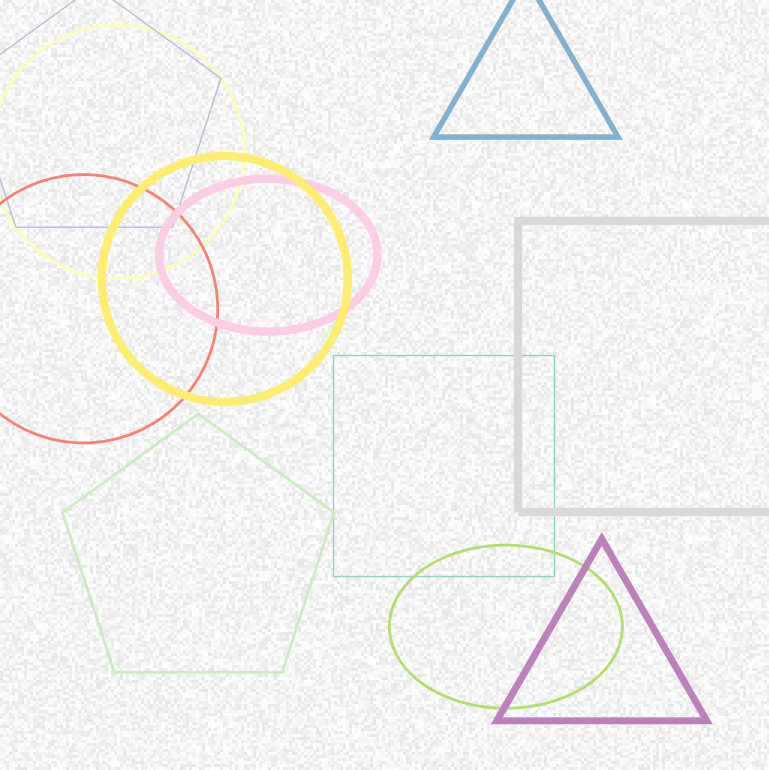[{"shape": "square", "thickness": 0.5, "radius": 0.72, "center": [0.576, 0.396]}, {"shape": "circle", "thickness": 1, "radius": 0.82, "center": [0.153, 0.803]}, {"shape": "pentagon", "thickness": 0.5, "radius": 0.87, "center": [0.122, 0.845]}, {"shape": "circle", "thickness": 1, "radius": 0.87, "center": [0.108, 0.599]}, {"shape": "triangle", "thickness": 2, "radius": 0.69, "center": [0.683, 0.891]}, {"shape": "oval", "thickness": 1, "radius": 0.76, "center": [0.657, 0.186]}, {"shape": "oval", "thickness": 3, "radius": 0.71, "center": [0.348, 0.669]}, {"shape": "square", "thickness": 3, "radius": 0.94, "center": [0.861, 0.524]}, {"shape": "triangle", "thickness": 2.5, "radius": 0.79, "center": [0.782, 0.143]}, {"shape": "pentagon", "thickness": 1, "radius": 0.93, "center": [0.257, 0.277]}, {"shape": "circle", "thickness": 3, "radius": 0.8, "center": [0.292, 0.638]}]